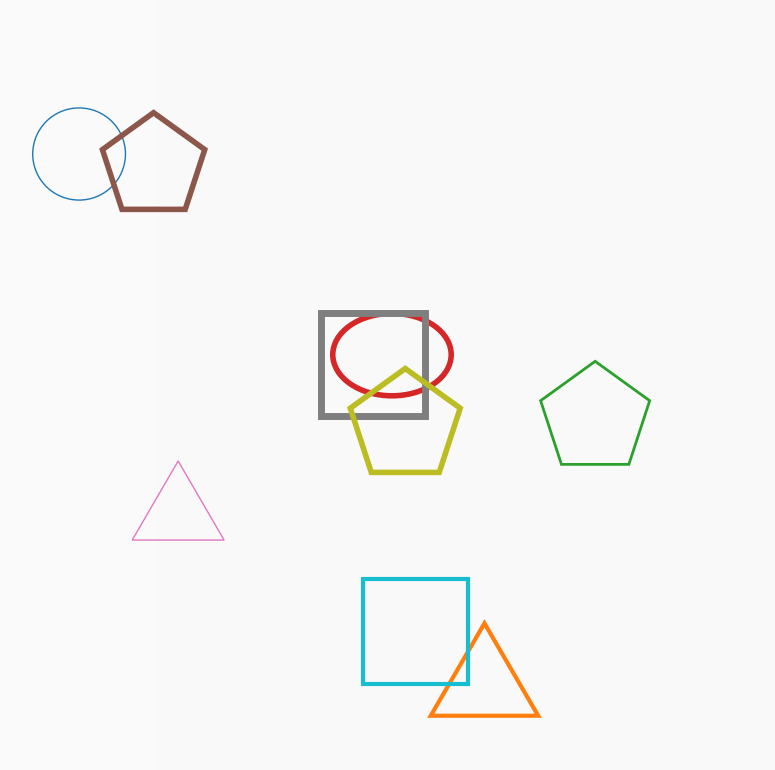[{"shape": "circle", "thickness": 0.5, "radius": 0.3, "center": [0.102, 0.8]}, {"shape": "triangle", "thickness": 1.5, "radius": 0.4, "center": [0.625, 0.11]}, {"shape": "pentagon", "thickness": 1, "radius": 0.37, "center": [0.768, 0.457]}, {"shape": "oval", "thickness": 2, "radius": 0.38, "center": [0.506, 0.539]}, {"shape": "pentagon", "thickness": 2, "radius": 0.35, "center": [0.198, 0.784]}, {"shape": "triangle", "thickness": 0.5, "radius": 0.34, "center": [0.23, 0.333]}, {"shape": "square", "thickness": 2.5, "radius": 0.33, "center": [0.481, 0.527]}, {"shape": "pentagon", "thickness": 2, "radius": 0.37, "center": [0.523, 0.447]}, {"shape": "square", "thickness": 1.5, "radius": 0.34, "center": [0.536, 0.18]}]